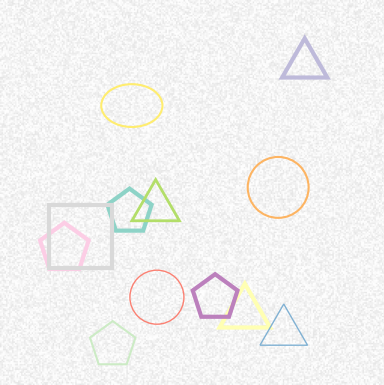[{"shape": "pentagon", "thickness": 3, "radius": 0.3, "center": [0.336, 0.45]}, {"shape": "triangle", "thickness": 3, "radius": 0.38, "center": [0.636, 0.187]}, {"shape": "triangle", "thickness": 3, "radius": 0.34, "center": [0.791, 0.832]}, {"shape": "circle", "thickness": 1, "radius": 0.35, "center": [0.408, 0.228]}, {"shape": "triangle", "thickness": 1, "radius": 0.36, "center": [0.737, 0.139]}, {"shape": "circle", "thickness": 1.5, "radius": 0.4, "center": [0.723, 0.513]}, {"shape": "triangle", "thickness": 2, "radius": 0.36, "center": [0.404, 0.462]}, {"shape": "pentagon", "thickness": 3, "radius": 0.33, "center": [0.167, 0.355]}, {"shape": "square", "thickness": 3, "radius": 0.41, "center": [0.21, 0.385]}, {"shape": "pentagon", "thickness": 3, "radius": 0.31, "center": [0.559, 0.227]}, {"shape": "pentagon", "thickness": 1.5, "radius": 0.31, "center": [0.293, 0.104]}, {"shape": "oval", "thickness": 1.5, "radius": 0.4, "center": [0.342, 0.726]}]